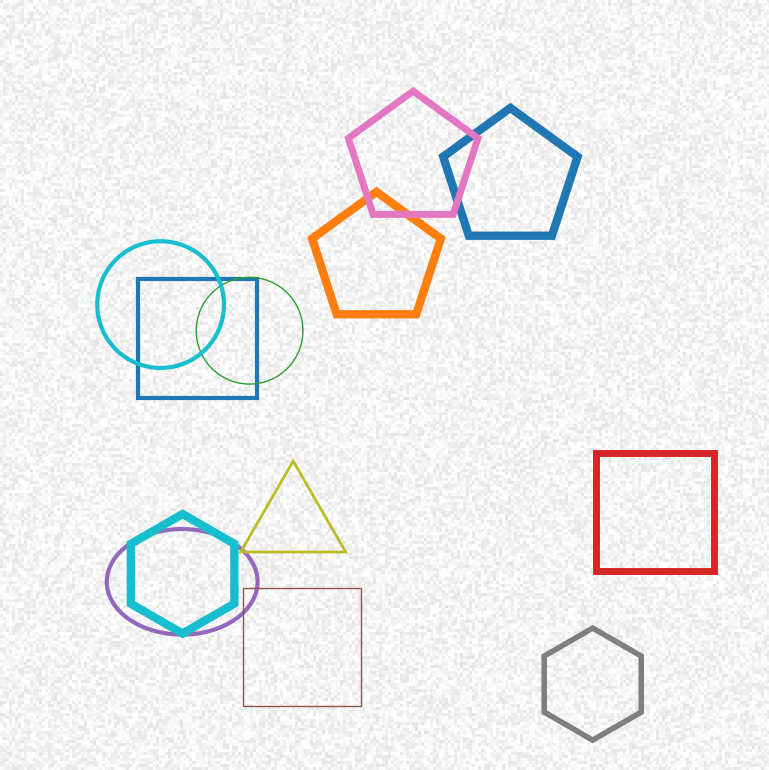[{"shape": "pentagon", "thickness": 3, "radius": 0.46, "center": [0.663, 0.768]}, {"shape": "square", "thickness": 1.5, "radius": 0.39, "center": [0.256, 0.56]}, {"shape": "pentagon", "thickness": 3, "radius": 0.44, "center": [0.489, 0.663]}, {"shape": "circle", "thickness": 0.5, "radius": 0.35, "center": [0.324, 0.571]}, {"shape": "square", "thickness": 2.5, "radius": 0.38, "center": [0.85, 0.335]}, {"shape": "oval", "thickness": 1.5, "radius": 0.49, "center": [0.237, 0.244]}, {"shape": "square", "thickness": 0.5, "radius": 0.38, "center": [0.392, 0.159]}, {"shape": "pentagon", "thickness": 2.5, "radius": 0.44, "center": [0.537, 0.793]}, {"shape": "hexagon", "thickness": 2, "radius": 0.36, "center": [0.77, 0.112]}, {"shape": "triangle", "thickness": 1, "radius": 0.39, "center": [0.381, 0.322]}, {"shape": "circle", "thickness": 1.5, "radius": 0.41, "center": [0.209, 0.604]}, {"shape": "hexagon", "thickness": 3, "radius": 0.39, "center": [0.237, 0.255]}]